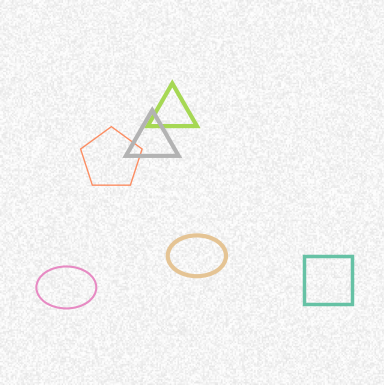[{"shape": "square", "thickness": 2.5, "radius": 0.31, "center": [0.852, 0.273]}, {"shape": "pentagon", "thickness": 1, "radius": 0.42, "center": [0.289, 0.587]}, {"shape": "oval", "thickness": 1.5, "radius": 0.39, "center": [0.172, 0.253]}, {"shape": "triangle", "thickness": 3, "radius": 0.37, "center": [0.447, 0.709]}, {"shape": "oval", "thickness": 3, "radius": 0.38, "center": [0.511, 0.336]}, {"shape": "triangle", "thickness": 3, "radius": 0.4, "center": [0.395, 0.635]}]